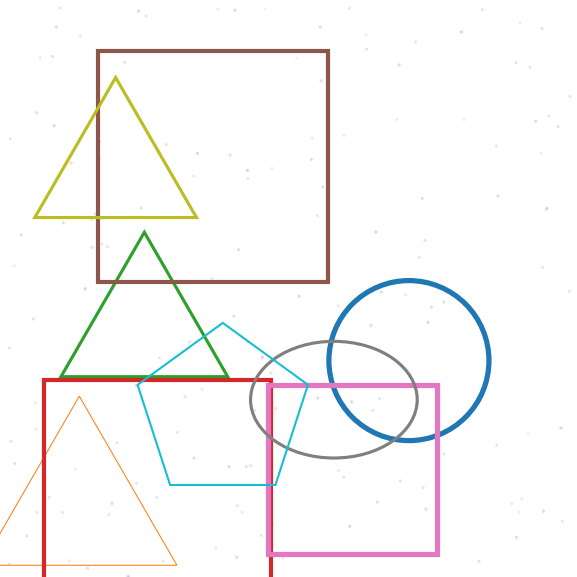[{"shape": "circle", "thickness": 2.5, "radius": 0.69, "center": [0.708, 0.375]}, {"shape": "triangle", "thickness": 0.5, "radius": 0.98, "center": [0.137, 0.118]}, {"shape": "triangle", "thickness": 1.5, "radius": 0.83, "center": [0.25, 0.43]}, {"shape": "square", "thickness": 2, "radius": 0.98, "center": [0.273, 0.145]}, {"shape": "square", "thickness": 2, "radius": 1.0, "center": [0.369, 0.711]}, {"shape": "square", "thickness": 2.5, "radius": 0.73, "center": [0.611, 0.187]}, {"shape": "oval", "thickness": 1.5, "radius": 0.72, "center": [0.578, 0.307]}, {"shape": "triangle", "thickness": 1.5, "radius": 0.81, "center": [0.2, 0.703]}, {"shape": "pentagon", "thickness": 1, "radius": 0.78, "center": [0.386, 0.285]}]